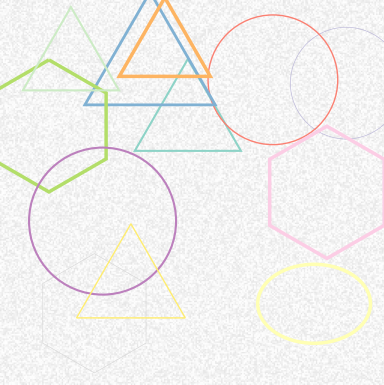[{"shape": "triangle", "thickness": 1.5, "radius": 0.8, "center": [0.488, 0.688]}, {"shape": "oval", "thickness": 2.5, "radius": 0.73, "center": [0.816, 0.211]}, {"shape": "circle", "thickness": 0.5, "radius": 0.73, "center": [0.899, 0.784]}, {"shape": "circle", "thickness": 1, "radius": 0.84, "center": [0.709, 0.793]}, {"shape": "triangle", "thickness": 2, "radius": 0.98, "center": [0.39, 0.825]}, {"shape": "triangle", "thickness": 2.5, "radius": 0.68, "center": [0.428, 0.87]}, {"shape": "hexagon", "thickness": 2.5, "radius": 0.86, "center": [0.127, 0.673]}, {"shape": "hexagon", "thickness": 2.5, "radius": 0.86, "center": [0.849, 0.5]}, {"shape": "hexagon", "thickness": 0.5, "radius": 0.77, "center": [0.245, 0.186]}, {"shape": "circle", "thickness": 1.5, "radius": 0.95, "center": [0.266, 0.426]}, {"shape": "triangle", "thickness": 1.5, "radius": 0.72, "center": [0.184, 0.837]}, {"shape": "triangle", "thickness": 1, "radius": 0.81, "center": [0.34, 0.256]}]